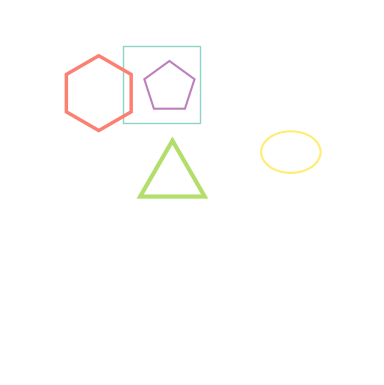[{"shape": "square", "thickness": 1, "radius": 0.49, "center": [0.419, 0.78]}, {"shape": "hexagon", "thickness": 2.5, "radius": 0.49, "center": [0.257, 0.758]}, {"shape": "triangle", "thickness": 3, "radius": 0.48, "center": [0.448, 0.538]}, {"shape": "pentagon", "thickness": 1.5, "radius": 0.34, "center": [0.44, 0.773]}, {"shape": "oval", "thickness": 1.5, "radius": 0.39, "center": [0.755, 0.605]}]